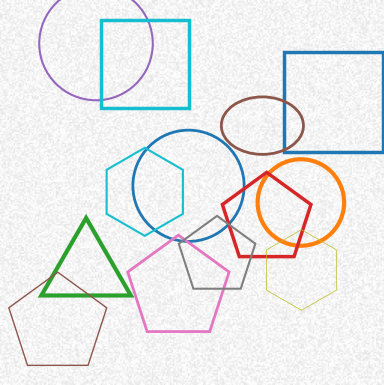[{"shape": "square", "thickness": 2.5, "radius": 0.65, "center": [0.867, 0.735]}, {"shape": "circle", "thickness": 2, "radius": 0.72, "center": [0.49, 0.517]}, {"shape": "circle", "thickness": 3, "radius": 0.56, "center": [0.782, 0.474]}, {"shape": "triangle", "thickness": 3, "radius": 0.67, "center": [0.224, 0.3]}, {"shape": "pentagon", "thickness": 2.5, "radius": 0.6, "center": [0.693, 0.431]}, {"shape": "circle", "thickness": 1.5, "radius": 0.74, "center": [0.249, 0.887]}, {"shape": "pentagon", "thickness": 1, "radius": 0.67, "center": [0.15, 0.159]}, {"shape": "oval", "thickness": 2, "radius": 0.53, "center": [0.682, 0.674]}, {"shape": "pentagon", "thickness": 2, "radius": 0.69, "center": [0.463, 0.251]}, {"shape": "pentagon", "thickness": 1.5, "radius": 0.52, "center": [0.564, 0.335]}, {"shape": "hexagon", "thickness": 0.5, "radius": 0.52, "center": [0.783, 0.299]}, {"shape": "hexagon", "thickness": 1.5, "radius": 0.57, "center": [0.376, 0.502]}, {"shape": "square", "thickness": 2.5, "radius": 0.57, "center": [0.376, 0.834]}]